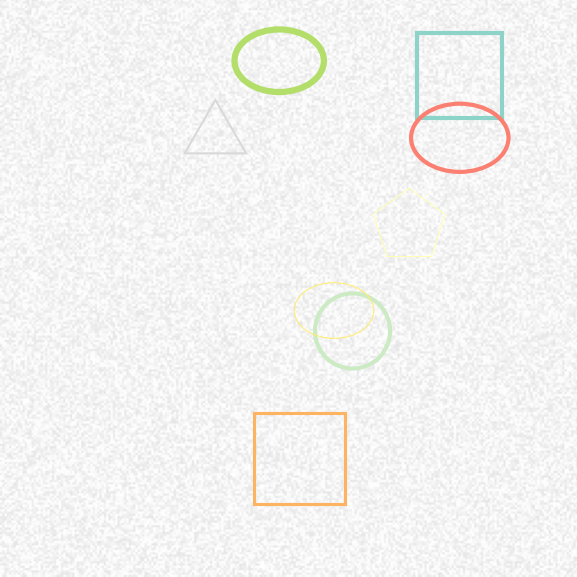[{"shape": "square", "thickness": 2, "radius": 0.36, "center": [0.796, 0.869]}, {"shape": "pentagon", "thickness": 0.5, "radius": 0.33, "center": [0.709, 0.608]}, {"shape": "oval", "thickness": 2, "radius": 0.42, "center": [0.796, 0.761]}, {"shape": "square", "thickness": 1.5, "radius": 0.39, "center": [0.518, 0.205]}, {"shape": "oval", "thickness": 3, "radius": 0.39, "center": [0.483, 0.894]}, {"shape": "triangle", "thickness": 1, "radius": 0.31, "center": [0.373, 0.764]}, {"shape": "circle", "thickness": 2, "radius": 0.33, "center": [0.61, 0.426]}, {"shape": "oval", "thickness": 0.5, "radius": 0.34, "center": [0.578, 0.461]}]